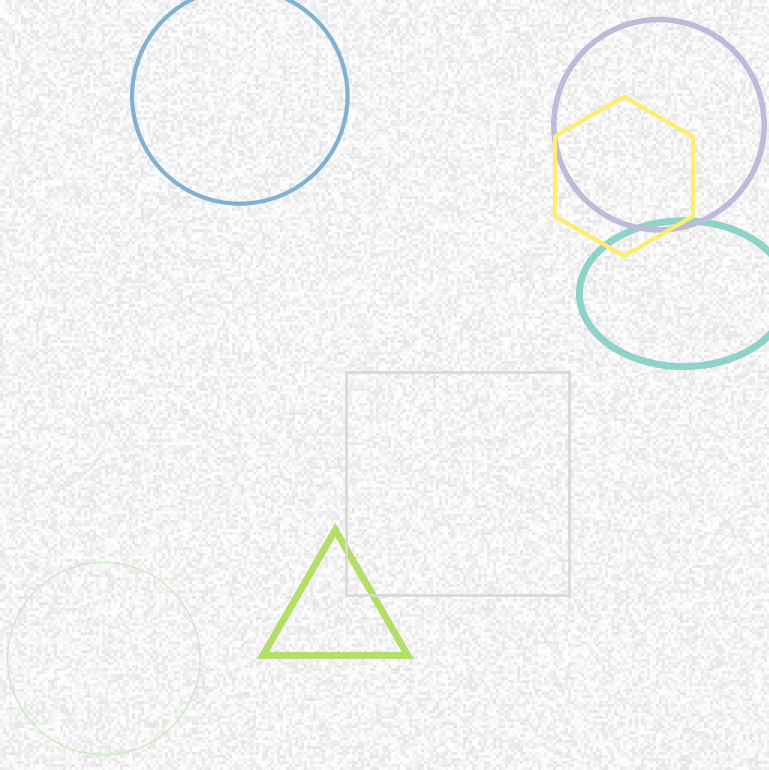[{"shape": "oval", "thickness": 2.5, "radius": 0.68, "center": [0.888, 0.619]}, {"shape": "circle", "thickness": 2, "radius": 0.68, "center": [0.856, 0.838]}, {"shape": "circle", "thickness": 1.5, "radius": 0.7, "center": [0.311, 0.875]}, {"shape": "triangle", "thickness": 2.5, "radius": 0.54, "center": [0.435, 0.203]}, {"shape": "square", "thickness": 1, "radius": 0.73, "center": [0.594, 0.372]}, {"shape": "circle", "thickness": 0.5, "radius": 0.62, "center": [0.135, 0.145]}, {"shape": "hexagon", "thickness": 1.5, "radius": 0.52, "center": [0.81, 0.771]}]